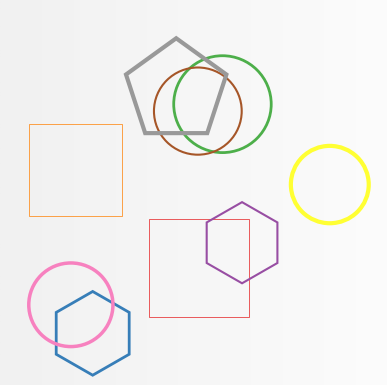[{"shape": "square", "thickness": 0.5, "radius": 0.64, "center": [0.514, 0.304]}, {"shape": "hexagon", "thickness": 2, "radius": 0.54, "center": [0.239, 0.134]}, {"shape": "circle", "thickness": 2, "radius": 0.63, "center": [0.574, 0.729]}, {"shape": "hexagon", "thickness": 1.5, "radius": 0.53, "center": [0.625, 0.37]}, {"shape": "square", "thickness": 0.5, "radius": 0.6, "center": [0.194, 0.558]}, {"shape": "circle", "thickness": 3, "radius": 0.5, "center": [0.851, 0.521]}, {"shape": "circle", "thickness": 1.5, "radius": 0.57, "center": [0.511, 0.711]}, {"shape": "circle", "thickness": 2.5, "radius": 0.54, "center": [0.183, 0.208]}, {"shape": "pentagon", "thickness": 3, "radius": 0.68, "center": [0.455, 0.764]}]